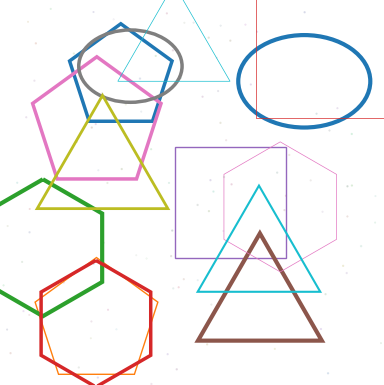[{"shape": "pentagon", "thickness": 2.5, "radius": 0.7, "center": [0.314, 0.798]}, {"shape": "oval", "thickness": 3, "radius": 0.86, "center": [0.79, 0.789]}, {"shape": "pentagon", "thickness": 1, "radius": 0.84, "center": [0.251, 0.163]}, {"shape": "hexagon", "thickness": 3, "radius": 0.89, "center": [0.111, 0.357]}, {"shape": "square", "thickness": 0.5, "radius": 0.91, "center": [0.849, 0.875]}, {"shape": "hexagon", "thickness": 2.5, "radius": 0.82, "center": [0.249, 0.159]}, {"shape": "square", "thickness": 1, "radius": 0.72, "center": [0.599, 0.473]}, {"shape": "triangle", "thickness": 3, "radius": 0.93, "center": [0.675, 0.208]}, {"shape": "pentagon", "thickness": 2.5, "radius": 0.88, "center": [0.252, 0.677]}, {"shape": "hexagon", "thickness": 0.5, "radius": 0.84, "center": [0.728, 0.463]}, {"shape": "oval", "thickness": 2.5, "radius": 0.67, "center": [0.339, 0.828]}, {"shape": "triangle", "thickness": 2, "radius": 0.98, "center": [0.266, 0.556]}, {"shape": "triangle", "thickness": 1.5, "radius": 0.92, "center": [0.673, 0.334]}, {"shape": "triangle", "thickness": 0.5, "radius": 0.84, "center": [0.452, 0.873]}]